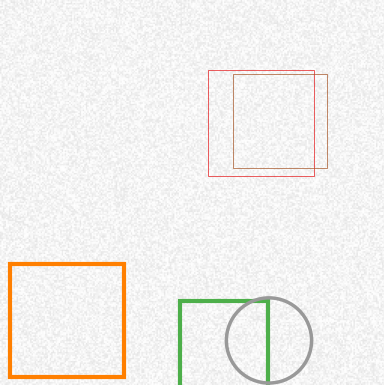[{"shape": "square", "thickness": 0.5, "radius": 0.69, "center": [0.678, 0.68]}, {"shape": "square", "thickness": 3, "radius": 0.57, "center": [0.582, 0.103]}, {"shape": "square", "thickness": 3, "radius": 0.74, "center": [0.175, 0.167]}, {"shape": "square", "thickness": 0.5, "radius": 0.61, "center": [0.728, 0.685]}, {"shape": "circle", "thickness": 2.5, "radius": 0.55, "center": [0.699, 0.116]}]